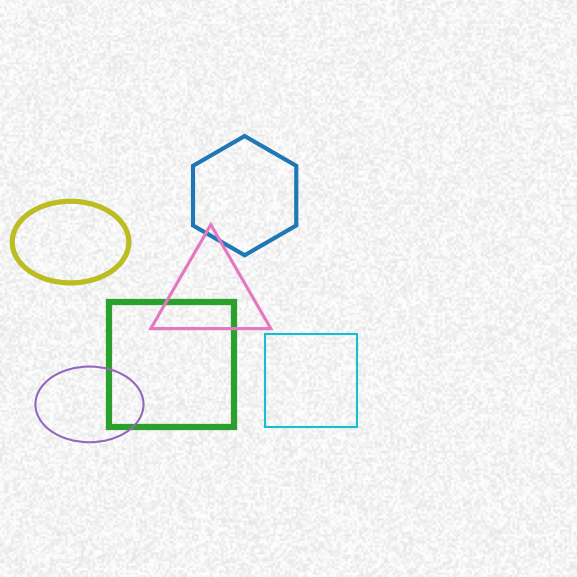[{"shape": "hexagon", "thickness": 2, "radius": 0.52, "center": [0.424, 0.66]}, {"shape": "square", "thickness": 3, "radius": 0.54, "center": [0.296, 0.368]}, {"shape": "oval", "thickness": 1, "radius": 0.47, "center": [0.155, 0.299]}, {"shape": "triangle", "thickness": 1.5, "radius": 0.6, "center": [0.365, 0.49]}, {"shape": "oval", "thickness": 2.5, "radius": 0.5, "center": [0.122, 0.58]}, {"shape": "square", "thickness": 1, "radius": 0.4, "center": [0.538, 0.34]}]